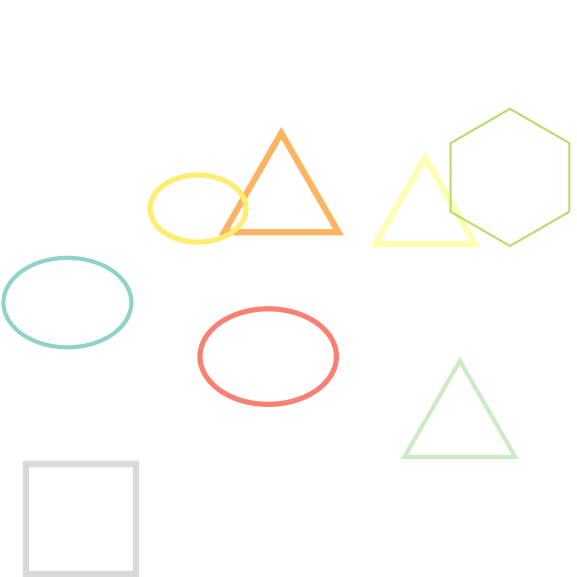[{"shape": "oval", "thickness": 2, "radius": 0.55, "center": [0.117, 0.475]}, {"shape": "triangle", "thickness": 3, "radius": 0.5, "center": [0.736, 0.627]}, {"shape": "oval", "thickness": 2.5, "radius": 0.59, "center": [0.464, 0.382]}, {"shape": "triangle", "thickness": 3, "radius": 0.57, "center": [0.487, 0.654]}, {"shape": "hexagon", "thickness": 1, "radius": 0.59, "center": [0.883, 0.692]}, {"shape": "square", "thickness": 3, "radius": 0.48, "center": [0.141, 0.1]}, {"shape": "triangle", "thickness": 2, "radius": 0.55, "center": [0.796, 0.263]}, {"shape": "oval", "thickness": 2.5, "radius": 0.42, "center": [0.343, 0.638]}]